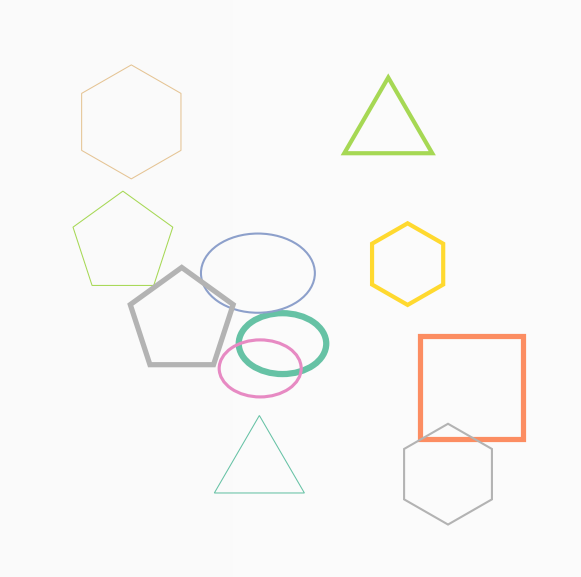[{"shape": "oval", "thickness": 3, "radius": 0.38, "center": [0.486, 0.404]}, {"shape": "triangle", "thickness": 0.5, "radius": 0.45, "center": [0.446, 0.19]}, {"shape": "square", "thickness": 2.5, "radius": 0.45, "center": [0.811, 0.328]}, {"shape": "oval", "thickness": 1, "radius": 0.49, "center": [0.444, 0.526]}, {"shape": "oval", "thickness": 1.5, "radius": 0.35, "center": [0.448, 0.361]}, {"shape": "triangle", "thickness": 2, "radius": 0.44, "center": [0.668, 0.777]}, {"shape": "pentagon", "thickness": 0.5, "radius": 0.45, "center": [0.211, 0.578]}, {"shape": "hexagon", "thickness": 2, "radius": 0.35, "center": [0.701, 0.542]}, {"shape": "hexagon", "thickness": 0.5, "radius": 0.49, "center": [0.226, 0.788]}, {"shape": "pentagon", "thickness": 2.5, "radius": 0.47, "center": [0.313, 0.443]}, {"shape": "hexagon", "thickness": 1, "radius": 0.44, "center": [0.771, 0.178]}]